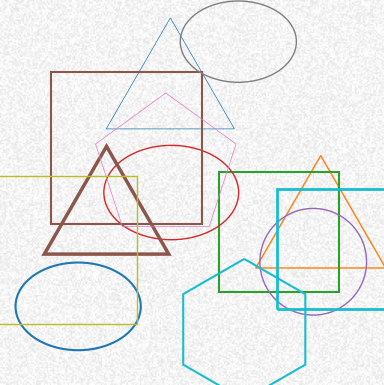[{"shape": "oval", "thickness": 1.5, "radius": 0.81, "center": [0.203, 0.204]}, {"shape": "triangle", "thickness": 0.5, "radius": 0.96, "center": [0.442, 0.761]}, {"shape": "triangle", "thickness": 1, "radius": 0.97, "center": [0.833, 0.401]}, {"shape": "square", "thickness": 1.5, "radius": 0.78, "center": [0.724, 0.397]}, {"shape": "oval", "thickness": 1, "radius": 0.88, "center": [0.445, 0.5]}, {"shape": "circle", "thickness": 1, "radius": 0.69, "center": [0.814, 0.32]}, {"shape": "triangle", "thickness": 2.5, "radius": 0.93, "center": [0.277, 0.433]}, {"shape": "square", "thickness": 1.5, "radius": 0.98, "center": [0.328, 0.615]}, {"shape": "pentagon", "thickness": 0.5, "radius": 0.96, "center": [0.431, 0.567]}, {"shape": "oval", "thickness": 1, "radius": 0.75, "center": [0.619, 0.892]}, {"shape": "square", "thickness": 1, "radius": 0.96, "center": [0.163, 0.351]}, {"shape": "hexagon", "thickness": 1.5, "radius": 0.92, "center": [0.634, 0.144]}, {"shape": "square", "thickness": 2, "radius": 0.77, "center": [0.875, 0.353]}]